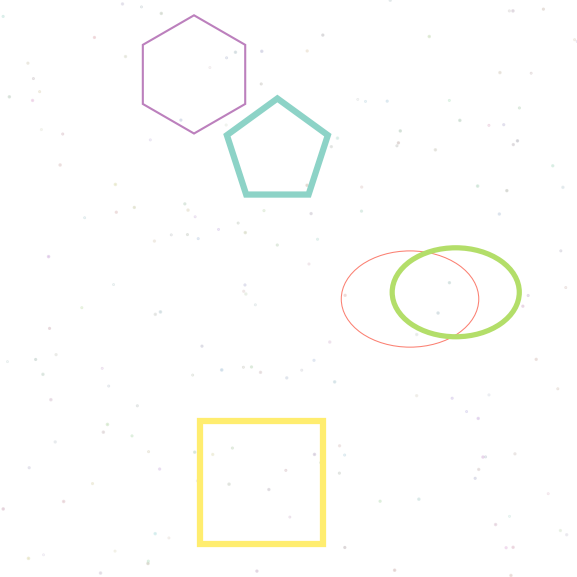[{"shape": "pentagon", "thickness": 3, "radius": 0.46, "center": [0.48, 0.737]}, {"shape": "oval", "thickness": 0.5, "radius": 0.6, "center": [0.71, 0.481]}, {"shape": "oval", "thickness": 2.5, "radius": 0.55, "center": [0.789, 0.493]}, {"shape": "hexagon", "thickness": 1, "radius": 0.51, "center": [0.336, 0.87]}, {"shape": "square", "thickness": 3, "radius": 0.53, "center": [0.452, 0.164]}]